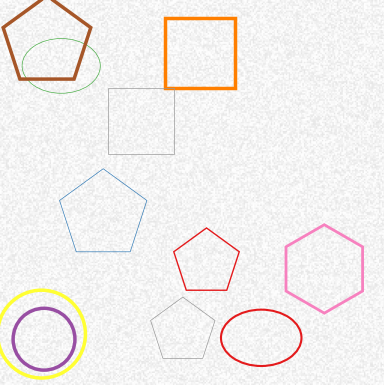[{"shape": "oval", "thickness": 1.5, "radius": 0.52, "center": [0.679, 0.123]}, {"shape": "pentagon", "thickness": 1, "radius": 0.45, "center": [0.536, 0.318]}, {"shape": "pentagon", "thickness": 0.5, "radius": 0.6, "center": [0.268, 0.442]}, {"shape": "oval", "thickness": 0.5, "radius": 0.51, "center": [0.159, 0.829]}, {"shape": "circle", "thickness": 2.5, "radius": 0.4, "center": [0.114, 0.119]}, {"shape": "square", "thickness": 2.5, "radius": 0.45, "center": [0.521, 0.863]}, {"shape": "circle", "thickness": 2.5, "radius": 0.57, "center": [0.108, 0.132]}, {"shape": "pentagon", "thickness": 2.5, "radius": 0.6, "center": [0.122, 0.891]}, {"shape": "hexagon", "thickness": 2, "radius": 0.57, "center": [0.842, 0.301]}, {"shape": "square", "thickness": 0.5, "radius": 0.43, "center": [0.366, 0.686]}, {"shape": "pentagon", "thickness": 0.5, "radius": 0.44, "center": [0.475, 0.14]}]